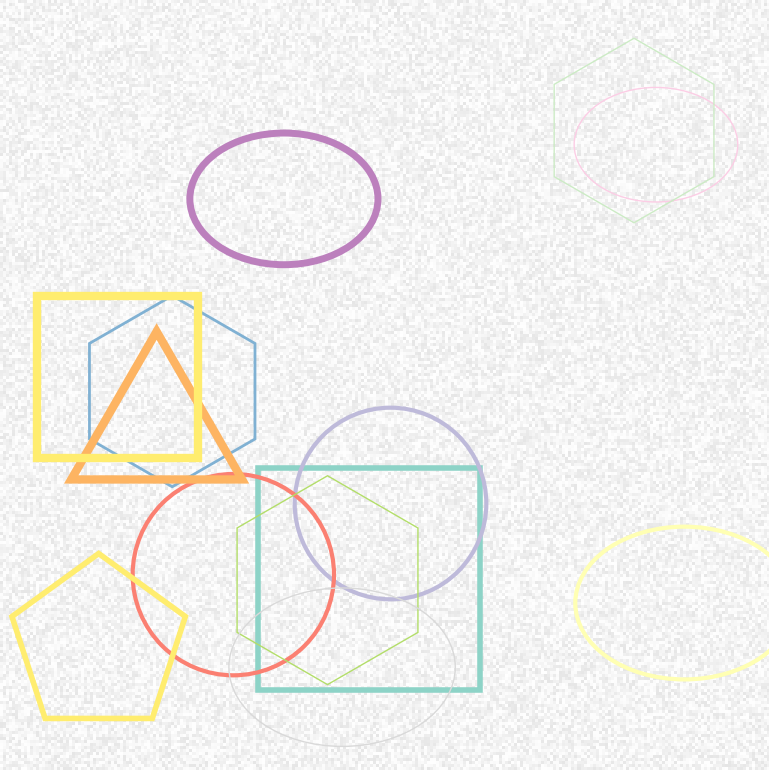[{"shape": "square", "thickness": 2, "radius": 0.72, "center": [0.479, 0.248]}, {"shape": "oval", "thickness": 1.5, "radius": 0.71, "center": [0.889, 0.217]}, {"shape": "circle", "thickness": 1.5, "radius": 0.62, "center": [0.507, 0.346]}, {"shape": "circle", "thickness": 1.5, "radius": 0.65, "center": [0.303, 0.254]}, {"shape": "hexagon", "thickness": 1, "radius": 0.62, "center": [0.224, 0.492]}, {"shape": "triangle", "thickness": 3, "radius": 0.64, "center": [0.203, 0.441]}, {"shape": "hexagon", "thickness": 0.5, "radius": 0.68, "center": [0.425, 0.247]}, {"shape": "oval", "thickness": 0.5, "radius": 0.53, "center": [0.852, 0.812]}, {"shape": "oval", "thickness": 0.5, "radius": 0.73, "center": [0.444, 0.134]}, {"shape": "oval", "thickness": 2.5, "radius": 0.61, "center": [0.369, 0.742]}, {"shape": "hexagon", "thickness": 0.5, "radius": 0.6, "center": [0.823, 0.831]}, {"shape": "square", "thickness": 3, "radius": 0.52, "center": [0.152, 0.51]}, {"shape": "pentagon", "thickness": 2, "radius": 0.59, "center": [0.128, 0.163]}]